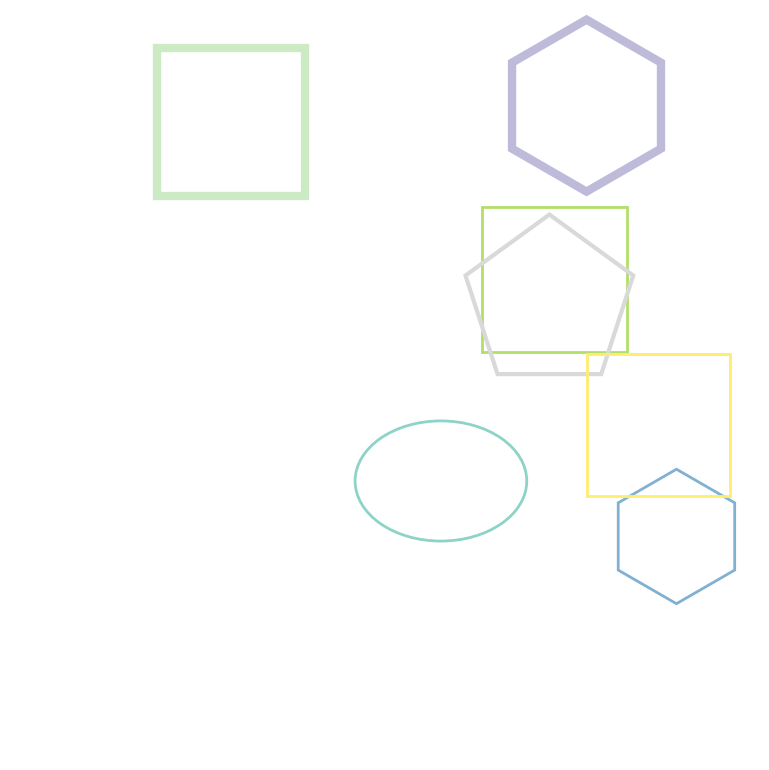[{"shape": "oval", "thickness": 1, "radius": 0.56, "center": [0.573, 0.375]}, {"shape": "hexagon", "thickness": 3, "radius": 0.56, "center": [0.762, 0.863]}, {"shape": "hexagon", "thickness": 1, "radius": 0.44, "center": [0.879, 0.303]}, {"shape": "square", "thickness": 1, "radius": 0.47, "center": [0.72, 0.637]}, {"shape": "pentagon", "thickness": 1.5, "radius": 0.57, "center": [0.713, 0.607]}, {"shape": "square", "thickness": 3, "radius": 0.48, "center": [0.3, 0.842]}, {"shape": "square", "thickness": 1, "radius": 0.46, "center": [0.855, 0.448]}]